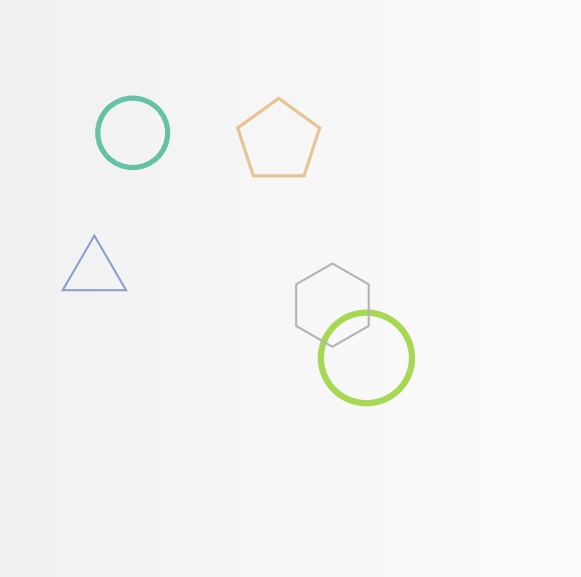[{"shape": "circle", "thickness": 2.5, "radius": 0.3, "center": [0.228, 0.769]}, {"shape": "triangle", "thickness": 1, "radius": 0.31, "center": [0.162, 0.528]}, {"shape": "circle", "thickness": 3, "radius": 0.39, "center": [0.63, 0.379]}, {"shape": "pentagon", "thickness": 1.5, "radius": 0.37, "center": [0.479, 0.755]}, {"shape": "hexagon", "thickness": 1, "radius": 0.36, "center": [0.572, 0.471]}]